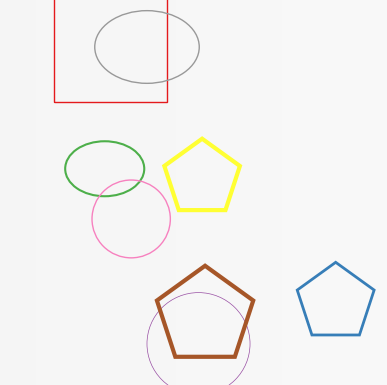[{"shape": "square", "thickness": 1, "radius": 0.73, "center": [0.285, 0.881]}, {"shape": "pentagon", "thickness": 2, "radius": 0.52, "center": [0.866, 0.214]}, {"shape": "oval", "thickness": 1.5, "radius": 0.51, "center": [0.27, 0.562]}, {"shape": "circle", "thickness": 0.5, "radius": 0.66, "center": [0.512, 0.107]}, {"shape": "pentagon", "thickness": 3, "radius": 0.51, "center": [0.522, 0.537]}, {"shape": "pentagon", "thickness": 3, "radius": 0.65, "center": [0.529, 0.179]}, {"shape": "circle", "thickness": 1, "radius": 0.51, "center": [0.339, 0.431]}, {"shape": "oval", "thickness": 1, "radius": 0.67, "center": [0.379, 0.878]}]